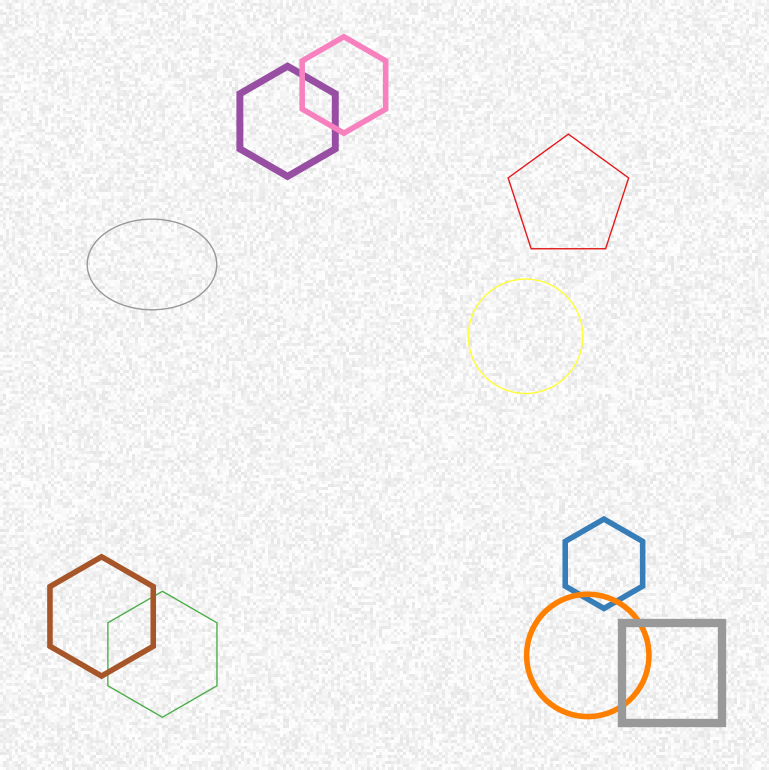[{"shape": "pentagon", "thickness": 0.5, "radius": 0.41, "center": [0.738, 0.744]}, {"shape": "hexagon", "thickness": 2, "radius": 0.29, "center": [0.784, 0.268]}, {"shape": "hexagon", "thickness": 0.5, "radius": 0.41, "center": [0.211, 0.15]}, {"shape": "hexagon", "thickness": 2.5, "radius": 0.36, "center": [0.373, 0.842]}, {"shape": "circle", "thickness": 2, "radius": 0.4, "center": [0.763, 0.149]}, {"shape": "circle", "thickness": 0.5, "radius": 0.37, "center": [0.683, 0.563]}, {"shape": "hexagon", "thickness": 2, "radius": 0.39, "center": [0.132, 0.199]}, {"shape": "hexagon", "thickness": 2, "radius": 0.31, "center": [0.447, 0.89]}, {"shape": "square", "thickness": 3, "radius": 0.32, "center": [0.873, 0.125]}, {"shape": "oval", "thickness": 0.5, "radius": 0.42, "center": [0.197, 0.657]}]